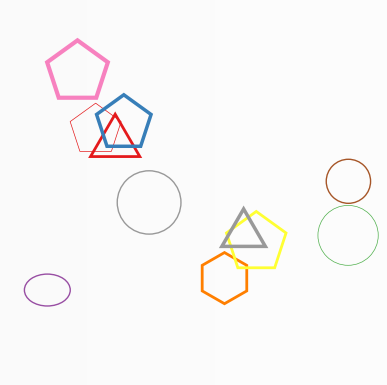[{"shape": "pentagon", "thickness": 0.5, "radius": 0.35, "center": [0.247, 0.663]}, {"shape": "triangle", "thickness": 2, "radius": 0.37, "center": [0.297, 0.63]}, {"shape": "pentagon", "thickness": 2.5, "radius": 0.37, "center": [0.32, 0.68]}, {"shape": "circle", "thickness": 0.5, "radius": 0.39, "center": [0.898, 0.389]}, {"shape": "oval", "thickness": 1, "radius": 0.3, "center": [0.122, 0.247]}, {"shape": "hexagon", "thickness": 2, "radius": 0.33, "center": [0.579, 0.278]}, {"shape": "pentagon", "thickness": 2, "radius": 0.4, "center": [0.661, 0.37]}, {"shape": "circle", "thickness": 1, "radius": 0.29, "center": [0.899, 0.529]}, {"shape": "pentagon", "thickness": 3, "radius": 0.41, "center": [0.2, 0.813]}, {"shape": "triangle", "thickness": 2.5, "radius": 0.32, "center": [0.629, 0.392]}, {"shape": "circle", "thickness": 1, "radius": 0.41, "center": [0.385, 0.474]}]